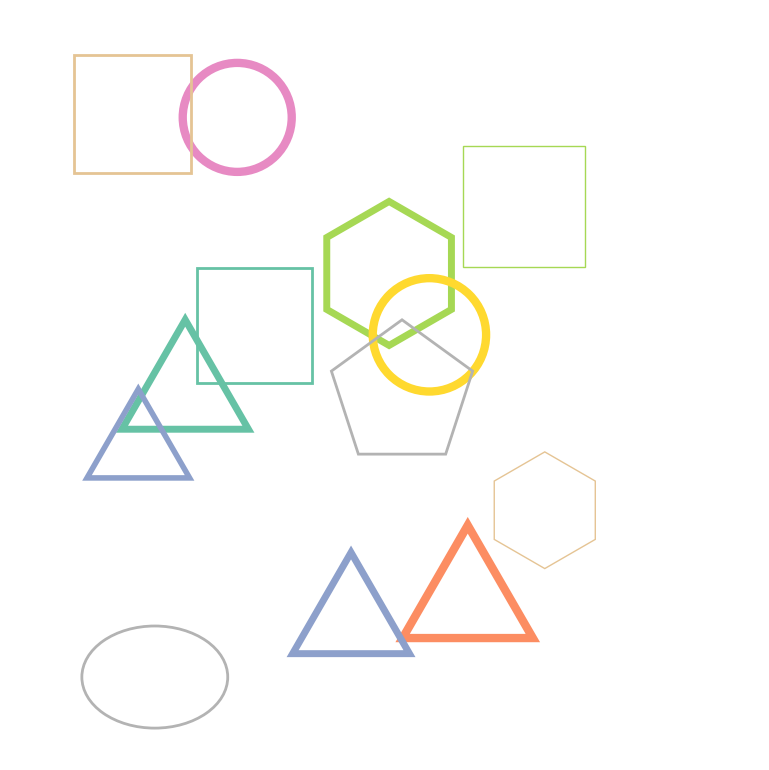[{"shape": "triangle", "thickness": 2.5, "radius": 0.47, "center": [0.241, 0.49]}, {"shape": "square", "thickness": 1, "radius": 0.37, "center": [0.331, 0.577]}, {"shape": "triangle", "thickness": 3, "radius": 0.49, "center": [0.607, 0.22]}, {"shape": "triangle", "thickness": 2.5, "radius": 0.44, "center": [0.456, 0.195]}, {"shape": "triangle", "thickness": 2, "radius": 0.38, "center": [0.18, 0.418]}, {"shape": "circle", "thickness": 3, "radius": 0.35, "center": [0.308, 0.848]}, {"shape": "hexagon", "thickness": 2.5, "radius": 0.47, "center": [0.505, 0.645]}, {"shape": "square", "thickness": 0.5, "radius": 0.39, "center": [0.68, 0.732]}, {"shape": "circle", "thickness": 3, "radius": 0.37, "center": [0.558, 0.565]}, {"shape": "square", "thickness": 1, "radius": 0.38, "center": [0.172, 0.852]}, {"shape": "hexagon", "thickness": 0.5, "radius": 0.38, "center": [0.707, 0.337]}, {"shape": "oval", "thickness": 1, "radius": 0.47, "center": [0.201, 0.121]}, {"shape": "pentagon", "thickness": 1, "radius": 0.48, "center": [0.522, 0.488]}]